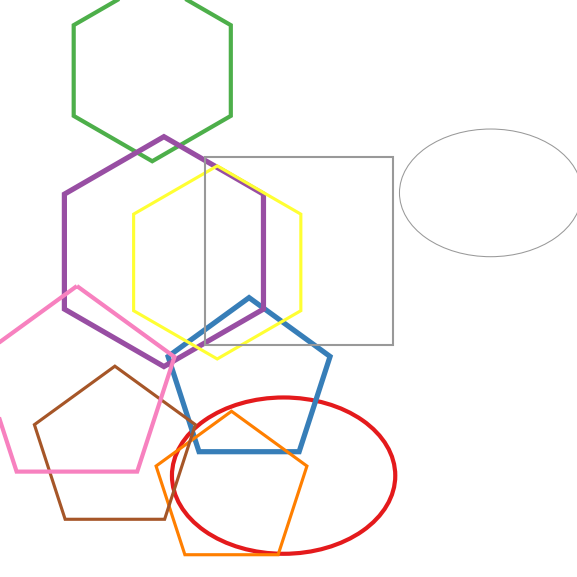[{"shape": "oval", "thickness": 2, "radius": 0.97, "center": [0.491, 0.176]}, {"shape": "pentagon", "thickness": 2.5, "radius": 0.74, "center": [0.431, 0.336]}, {"shape": "hexagon", "thickness": 2, "radius": 0.79, "center": [0.264, 0.877]}, {"shape": "hexagon", "thickness": 2.5, "radius": 1.0, "center": [0.284, 0.563]}, {"shape": "pentagon", "thickness": 1.5, "radius": 0.69, "center": [0.401, 0.15]}, {"shape": "hexagon", "thickness": 1.5, "radius": 0.84, "center": [0.376, 0.545]}, {"shape": "pentagon", "thickness": 1.5, "radius": 0.73, "center": [0.199, 0.219]}, {"shape": "pentagon", "thickness": 2, "radius": 0.89, "center": [0.133, 0.326]}, {"shape": "square", "thickness": 1, "radius": 0.81, "center": [0.517, 0.565]}, {"shape": "oval", "thickness": 0.5, "radius": 0.79, "center": [0.85, 0.665]}]